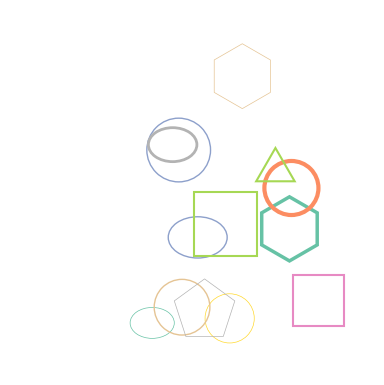[{"shape": "oval", "thickness": 0.5, "radius": 0.29, "center": [0.395, 0.161]}, {"shape": "hexagon", "thickness": 2.5, "radius": 0.42, "center": [0.752, 0.406]}, {"shape": "circle", "thickness": 3, "radius": 0.35, "center": [0.757, 0.512]}, {"shape": "oval", "thickness": 1, "radius": 0.38, "center": [0.514, 0.383]}, {"shape": "circle", "thickness": 1, "radius": 0.41, "center": [0.464, 0.61]}, {"shape": "square", "thickness": 1.5, "radius": 0.33, "center": [0.827, 0.219]}, {"shape": "triangle", "thickness": 1.5, "radius": 0.29, "center": [0.715, 0.558]}, {"shape": "square", "thickness": 1.5, "radius": 0.41, "center": [0.586, 0.418]}, {"shape": "circle", "thickness": 0.5, "radius": 0.32, "center": [0.597, 0.173]}, {"shape": "circle", "thickness": 1, "radius": 0.36, "center": [0.473, 0.202]}, {"shape": "hexagon", "thickness": 0.5, "radius": 0.42, "center": [0.629, 0.802]}, {"shape": "pentagon", "thickness": 0.5, "radius": 0.41, "center": [0.531, 0.193]}, {"shape": "oval", "thickness": 2, "radius": 0.32, "center": [0.448, 0.624]}]